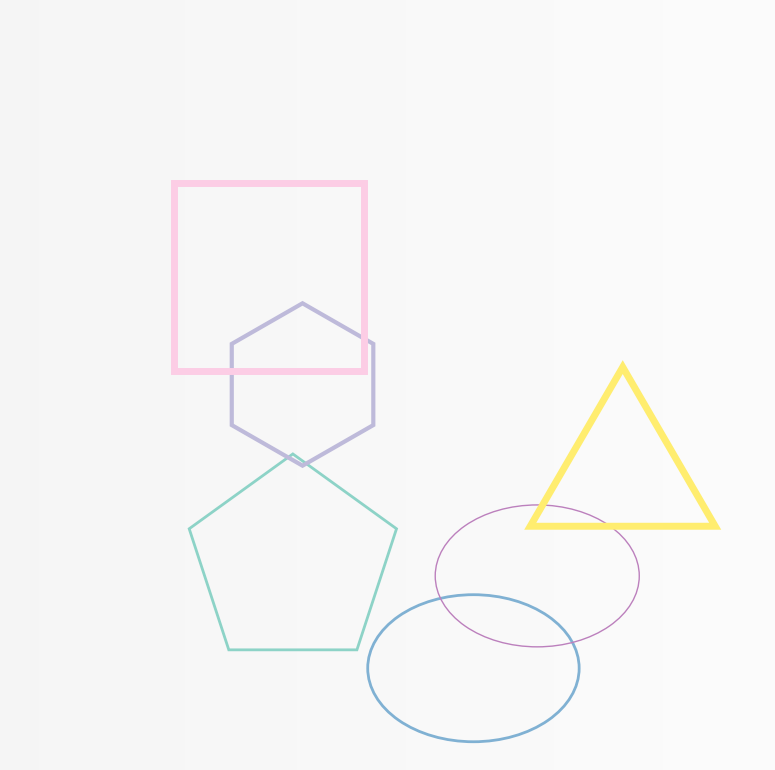[{"shape": "pentagon", "thickness": 1, "radius": 0.7, "center": [0.378, 0.27]}, {"shape": "hexagon", "thickness": 1.5, "radius": 0.53, "center": [0.39, 0.501]}, {"shape": "oval", "thickness": 1, "radius": 0.68, "center": [0.611, 0.132]}, {"shape": "square", "thickness": 2.5, "radius": 0.61, "center": [0.347, 0.64]}, {"shape": "oval", "thickness": 0.5, "radius": 0.66, "center": [0.693, 0.252]}, {"shape": "triangle", "thickness": 2.5, "radius": 0.69, "center": [0.804, 0.385]}]